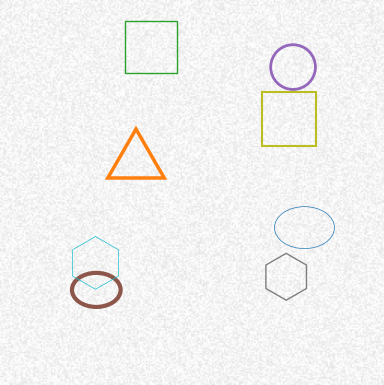[{"shape": "oval", "thickness": 0.5, "radius": 0.39, "center": [0.791, 0.409]}, {"shape": "triangle", "thickness": 2.5, "radius": 0.42, "center": [0.353, 0.58]}, {"shape": "square", "thickness": 1, "radius": 0.34, "center": [0.392, 0.877]}, {"shape": "circle", "thickness": 2, "radius": 0.29, "center": [0.761, 0.826]}, {"shape": "oval", "thickness": 3, "radius": 0.32, "center": [0.25, 0.247]}, {"shape": "hexagon", "thickness": 1, "radius": 0.3, "center": [0.743, 0.281]}, {"shape": "square", "thickness": 1.5, "radius": 0.35, "center": [0.75, 0.69]}, {"shape": "hexagon", "thickness": 0.5, "radius": 0.34, "center": [0.248, 0.317]}]